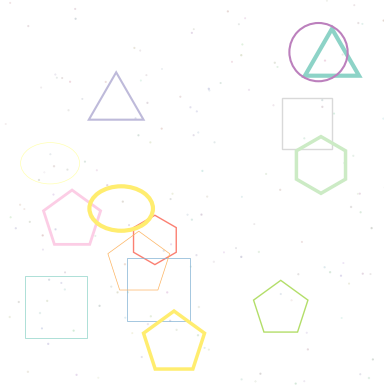[{"shape": "square", "thickness": 0.5, "radius": 0.4, "center": [0.144, 0.202]}, {"shape": "triangle", "thickness": 3, "radius": 0.41, "center": [0.862, 0.844]}, {"shape": "oval", "thickness": 0.5, "radius": 0.38, "center": [0.13, 0.576]}, {"shape": "triangle", "thickness": 1.5, "radius": 0.41, "center": [0.302, 0.73]}, {"shape": "hexagon", "thickness": 1, "radius": 0.32, "center": [0.402, 0.377]}, {"shape": "square", "thickness": 0.5, "radius": 0.41, "center": [0.412, 0.249]}, {"shape": "pentagon", "thickness": 0.5, "radius": 0.42, "center": [0.36, 0.315]}, {"shape": "pentagon", "thickness": 1, "radius": 0.37, "center": [0.729, 0.198]}, {"shape": "pentagon", "thickness": 2, "radius": 0.39, "center": [0.187, 0.428]}, {"shape": "square", "thickness": 1, "radius": 0.33, "center": [0.798, 0.679]}, {"shape": "circle", "thickness": 1.5, "radius": 0.38, "center": [0.827, 0.865]}, {"shape": "hexagon", "thickness": 2.5, "radius": 0.37, "center": [0.834, 0.571]}, {"shape": "oval", "thickness": 3, "radius": 0.41, "center": [0.315, 0.458]}, {"shape": "pentagon", "thickness": 2.5, "radius": 0.42, "center": [0.452, 0.109]}]